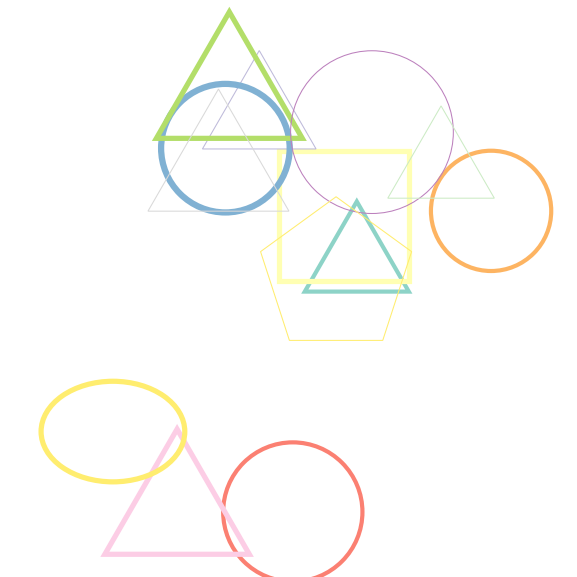[{"shape": "triangle", "thickness": 2, "radius": 0.52, "center": [0.618, 0.546]}, {"shape": "square", "thickness": 2.5, "radius": 0.56, "center": [0.596, 0.626]}, {"shape": "triangle", "thickness": 0.5, "radius": 0.57, "center": [0.449, 0.798]}, {"shape": "circle", "thickness": 2, "radius": 0.6, "center": [0.507, 0.113]}, {"shape": "circle", "thickness": 3, "radius": 0.56, "center": [0.39, 0.743]}, {"shape": "circle", "thickness": 2, "radius": 0.52, "center": [0.85, 0.634]}, {"shape": "triangle", "thickness": 2.5, "radius": 0.73, "center": [0.397, 0.833]}, {"shape": "triangle", "thickness": 2.5, "radius": 0.72, "center": [0.307, 0.112]}, {"shape": "triangle", "thickness": 0.5, "radius": 0.7, "center": [0.378, 0.704]}, {"shape": "circle", "thickness": 0.5, "radius": 0.7, "center": [0.644, 0.77]}, {"shape": "triangle", "thickness": 0.5, "radius": 0.53, "center": [0.764, 0.709]}, {"shape": "pentagon", "thickness": 0.5, "radius": 0.69, "center": [0.582, 0.521]}, {"shape": "oval", "thickness": 2.5, "radius": 0.62, "center": [0.196, 0.252]}]